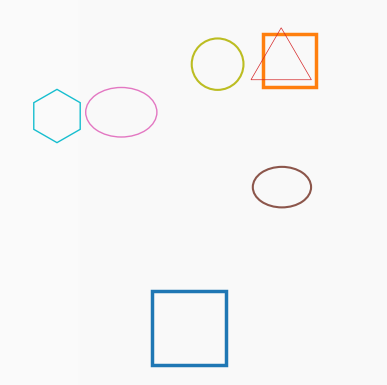[{"shape": "square", "thickness": 2.5, "radius": 0.48, "center": [0.488, 0.148]}, {"shape": "square", "thickness": 2.5, "radius": 0.34, "center": [0.746, 0.844]}, {"shape": "triangle", "thickness": 0.5, "radius": 0.45, "center": [0.726, 0.838]}, {"shape": "oval", "thickness": 1.5, "radius": 0.38, "center": [0.728, 0.514]}, {"shape": "oval", "thickness": 1, "radius": 0.46, "center": [0.313, 0.708]}, {"shape": "circle", "thickness": 1.5, "radius": 0.33, "center": [0.562, 0.833]}, {"shape": "hexagon", "thickness": 1, "radius": 0.35, "center": [0.147, 0.699]}]